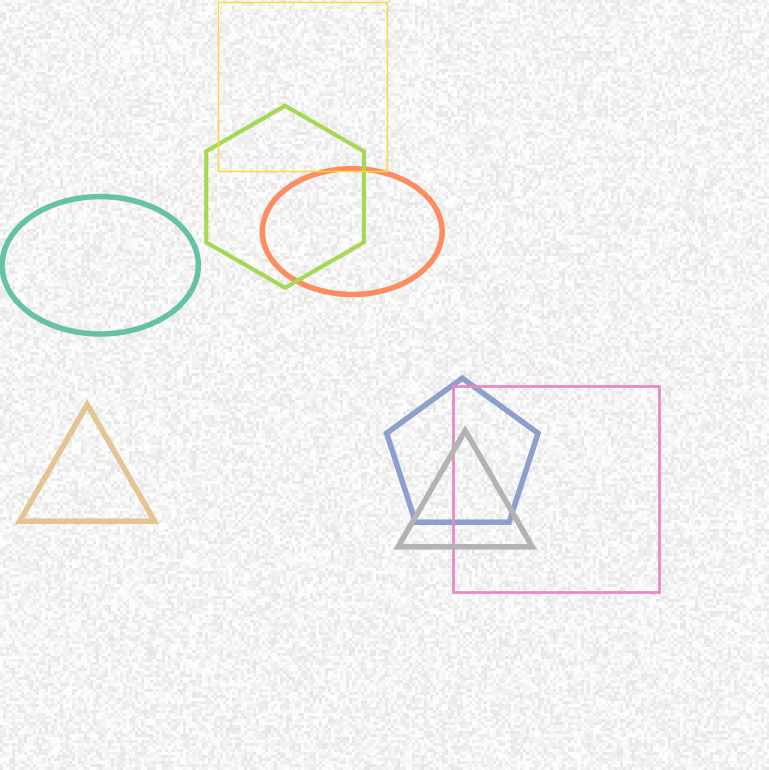[{"shape": "oval", "thickness": 2, "radius": 0.64, "center": [0.13, 0.655]}, {"shape": "oval", "thickness": 2, "radius": 0.58, "center": [0.457, 0.699]}, {"shape": "pentagon", "thickness": 2, "radius": 0.52, "center": [0.6, 0.405]}, {"shape": "square", "thickness": 1, "radius": 0.67, "center": [0.722, 0.365]}, {"shape": "hexagon", "thickness": 1.5, "radius": 0.59, "center": [0.37, 0.744]}, {"shape": "square", "thickness": 0.5, "radius": 0.55, "center": [0.393, 0.888]}, {"shape": "triangle", "thickness": 2, "radius": 0.51, "center": [0.113, 0.374]}, {"shape": "triangle", "thickness": 2, "radius": 0.5, "center": [0.604, 0.34]}]